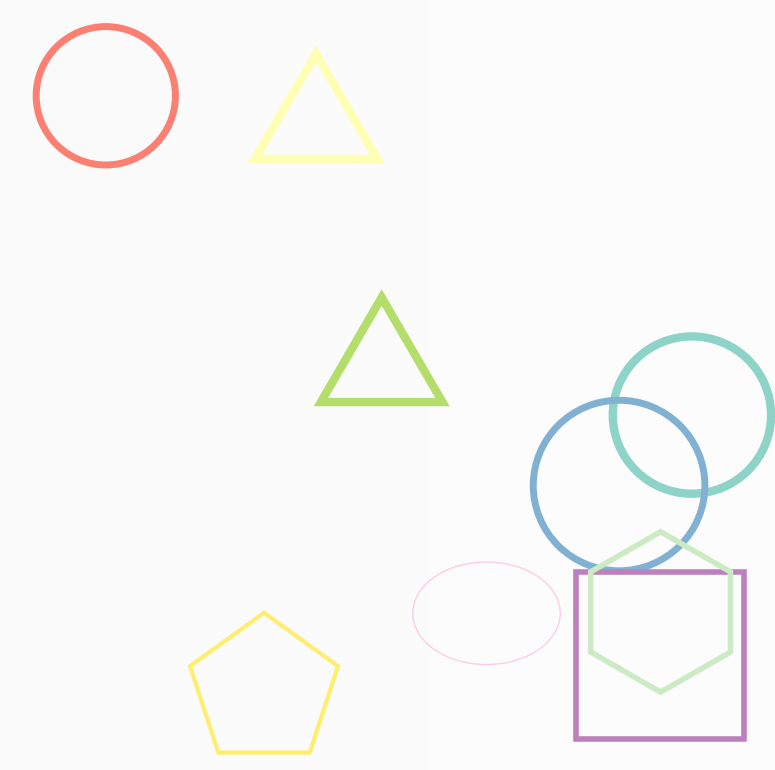[{"shape": "circle", "thickness": 3, "radius": 0.51, "center": [0.893, 0.461]}, {"shape": "triangle", "thickness": 3, "radius": 0.46, "center": [0.408, 0.839]}, {"shape": "circle", "thickness": 2.5, "radius": 0.45, "center": [0.137, 0.876]}, {"shape": "circle", "thickness": 2.5, "radius": 0.55, "center": [0.799, 0.369]}, {"shape": "triangle", "thickness": 3, "radius": 0.45, "center": [0.492, 0.523]}, {"shape": "oval", "thickness": 0.5, "radius": 0.48, "center": [0.628, 0.204]}, {"shape": "square", "thickness": 2, "radius": 0.54, "center": [0.851, 0.148]}, {"shape": "hexagon", "thickness": 2, "radius": 0.52, "center": [0.852, 0.205]}, {"shape": "pentagon", "thickness": 1.5, "radius": 0.5, "center": [0.341, 0.104]}]